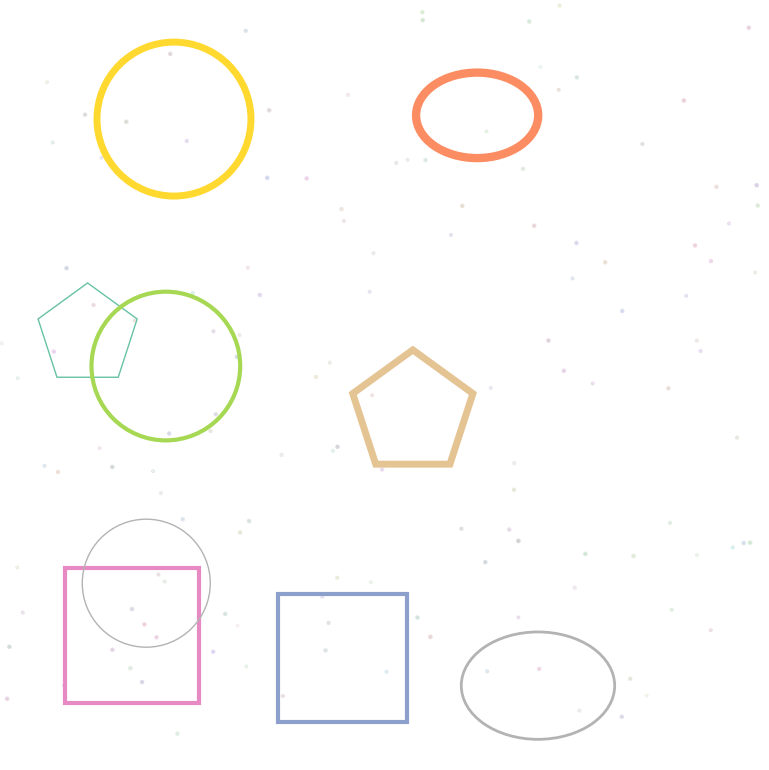[{"shape": "pentagon", "thickness": 0.5, "radius": 0.34, "center": [0.114, 0.565]}, {"shape": "oval", "thickness": 3, "radius": 0.4, "center": [0.62, 0.85]}, {"shape": "square", "thickness": 1.5, "radius": 0.42, "center": [0.445, 0.145]}, {"shape": "square", "thickness": 1.5, "radius": 0.44, "center": [0.171, 0.175]}, {"shape": "circle", "thickness": 1.5, "radius": 0.48, "center": [0.215, 0.525]}, {"shape": "circle", "thickness": 2.5, "radius": 0.5, "center": [0.226, 0.845]}, {"shape": "pentagon", "thickness": 2.5, "radius": 0.41, "center": [0.536, 0.464]}, {"shape": "circle", "thickness": 0.5, "radius": 0.42, "center": [0.19, 0.243]}, {"shape": "oval", "thickness": 1, "radius": 0.5, "center": [0.699, 0.11]}]